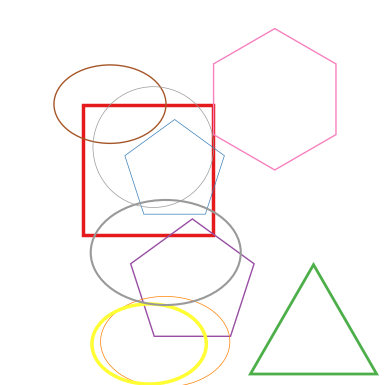[{"shape": "square", "thickness": 2.5, "radius": 0.84, "center": [0.385, 0.559]}, {"shape": "pentagon", "thickness": 0.5, "radius": 0.68, "center": [0.454, 0.554]}, {"shape": "triangle", "thickness": 2, "radius": 0.95, "center": [0.814, 0.123]}, {"shape": "pentagon", "thickness": 1, "radius": 0.84, "center": [0.5, 0.263]}, {"shape": "oval", "thickness": 0.5, "radius": 0.84, "center": [0.429, 0.113]}, {"shape": "oval", "thickness": 2.5, "radius": 0.74, "center": [0.387, 0.107]}, {"shape": "oval", "thickness": 1, "radius": 0.73, "center": [0.286, 0.729]}, {"shape": "hexagon", "thickness": 1, "radius": 0.92, "center": [0.714, 0.742]}, {"shape": "circle", "thickness": 0.5, "radius": 0.78, "center": [0.398, 0.618]}, {"shape": "oval", "thickness": 1.5, "radius": 0.97, "center": [0.43, 0.344]}]